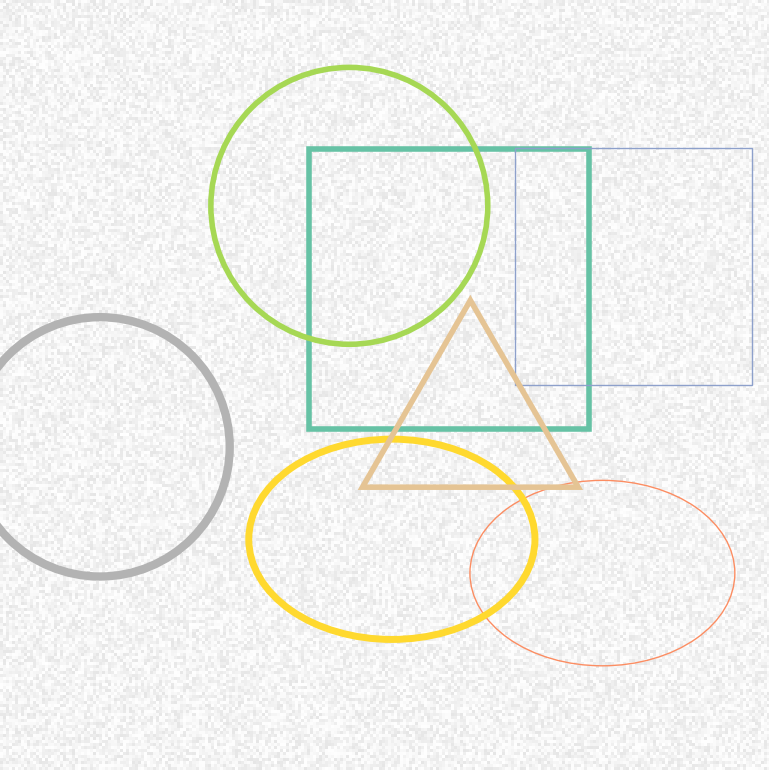[{"shape": "square", "thickness": 2, "radius": 0.91, "center": [0.583, 0.625]}, {"shape": "oval", "thickness": 0.5, "radius": 0.86, "center": [0.782, 0.256]}, {"shape": "square", "thickness": 0.5, "radius": 0.77, "center": [0.823, 0.654]}, {"shape": "circle", "thickness": 2, "radius": 0.9, "center": [0.454, 0.733]}, {"shape": "oval", "thickness": 2.5, "radius": 0.93, "center": [0.509, 0.3]}, {"shape": "triangle", "thickness": 2, "radius": 0.81, "center": [0.611, 0.448]}, {"shape": "circle", "thickness": 3, "radius": 0.84, "center": [0.13, 0.42]}]